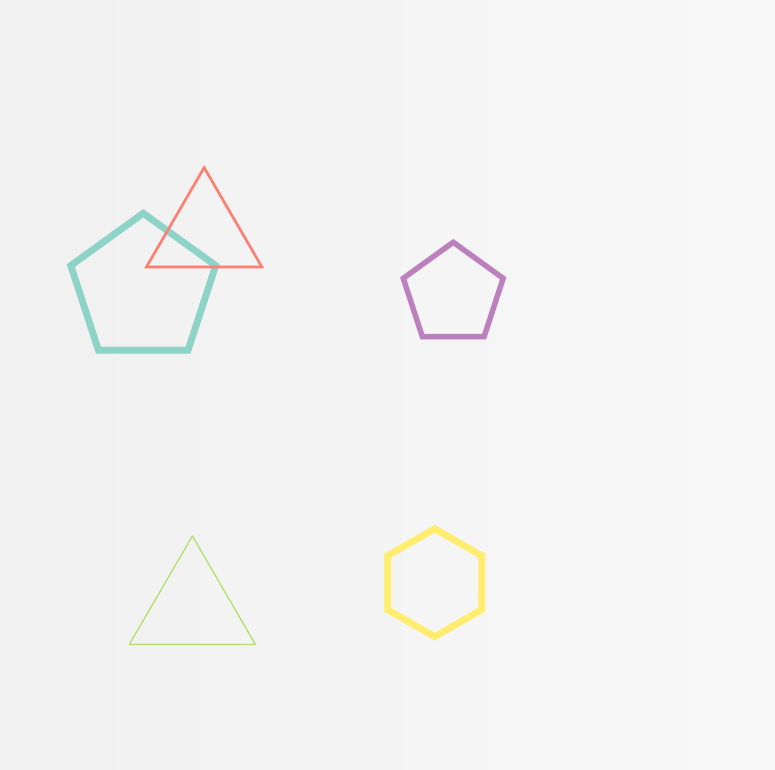[{"shape": "pentagon", "thickness": 2.5, "radius": 0.49, "center": [0.185, 0.625]}, {"shape": "triangle", "thickness": 1, "radius": 0.43, "center": [0.263, 0.696]}, {"shape": "triangle", "thickness": 0.5, "radius": 0.47, "center": [0.248, 0.21]}, {"shape": "pentagon", "thickness": 2, "radius": 0.34, "center": [0.585, 0.618]}, {"shape": "hexagon", "thickness": 2.5, "radius": 0.35, "center": [0.561, 0.243]}]